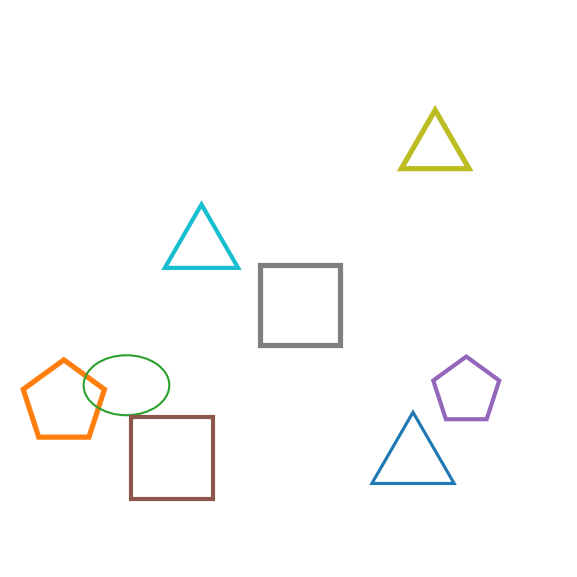[{"shape": "triangle", "thickness": 1.5, "radius": 0.41, "center": [0.715, 0.203]}, {"shape": "pentagon", "thickness": 2.5, "radius": 0.37, "center": [0.111, 0.302]}, {"shape": "oval", "thickness": 1, "radius": 0.37, "center": [0.219, 0.332]}, {"shape": "pentagon", "thickness": 2, "radius": 0.3, "center": [0.807, 0.322]}, {"shape": "square", "thickness": 2, "radius": 0.35, "center": [0.298, 0.206]}, {"shape": "square", "thickness": 2.5, "radius": 0.34, "center": [0.52, 0.471]}, {"shape": "triangle", "thickness": 2.5, "radius": 0.34, "center": [0.754, 0.741]}, {"shape": "triangle", "thickness": 2, "radius": 0.37, "center": [0.349, 0.572]}]